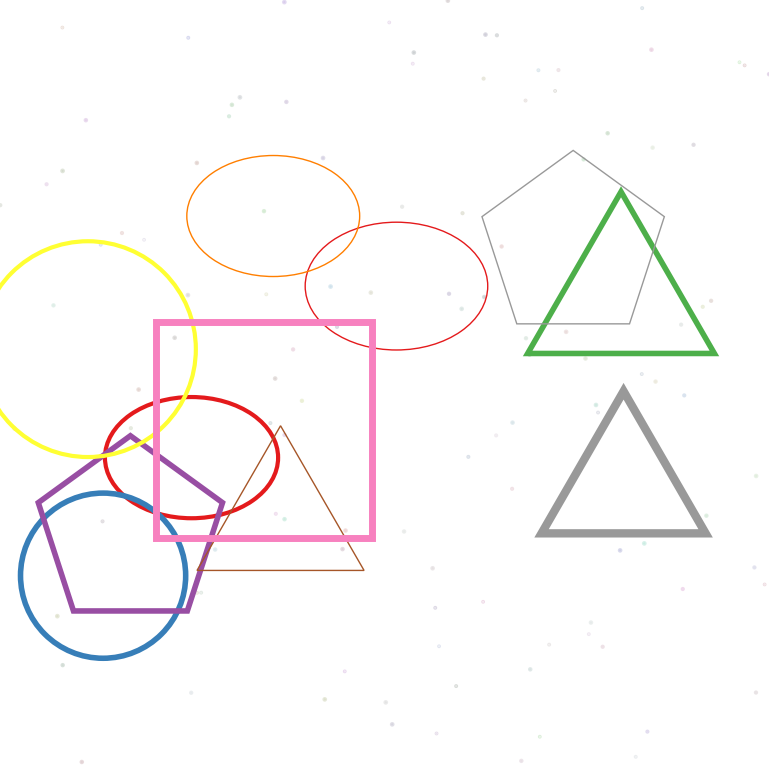[{"shape": "oval", "thickness": 0.5, "radius": 0.59, "center": [0.515, 0.628]}, {"shape": "oval", "thickness": 1.5, "radius": 0.56, "center": [0.249, 0.406]}, {"shape": "circle", "thickness": 2, "radius": 0.54, "center": [0.134, 0.252]}, {"shape": "triangle", "thickness": 2, "radius": 0.7, "center": [0.807, 0.611]}, {"shape": "pentagon", "thickness": 2, "radius": 0.63, "center": [0.169, 0.308]}, {"shape": "oval", "thickness": 0.5, "radius": 0.56, "center": [0.355, 0.719]}, {"shape": "circle", "thickness": 1.5, "radius": 0.7, "center": [0.114, 0.547]}, {"shape": "triangle", "thickness": 0.5, "radius": 0.63, "center": [0.364, 0.322]}, {"shape": "square", "thickness": 2.5, "radius": 0.7, "center": [0.343, 0.442]}, {"shape": "pentagon", "thickness": 0.5, "radius": 0.62, "center": [0.744, 0.68]}, {"shape": "triangle", "thickness": 3, "radius": 0.62, "center": [0.81, 0.369]}]